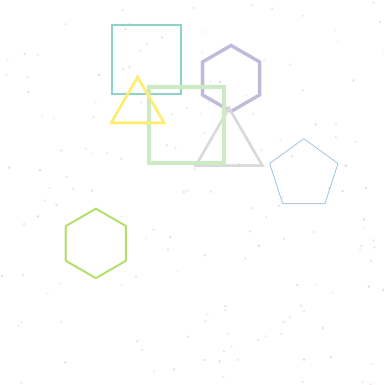[{"shape": "square", "thickness": 1.5, "radius": 0.45, "center": [0.381, 0.845]}, {"shape": "hexagon", "thickness": 2.5, "radius": 0.43, "center": [0.6, 0.796]}, {"shape": "pentagon", "thickness": 0.5, "radius": 0.47, "center": [0.789, 0.546]}, {"shape": "hexagon", "thickness": 1.5, "radius": 0.45, "center": [0.249, 0.368]}, {"shape": "triangle", "thickness": 2, "radius": 0.5, "center": [0.595, 0.62]}, {"shape": "square", "thickness": 3, "radius": 0.49, "center": [0.484, 0.675]}, {"shape": "triangle", "thickness": 2, "radius": 0.4, "center": [0.357, 0.721]}]